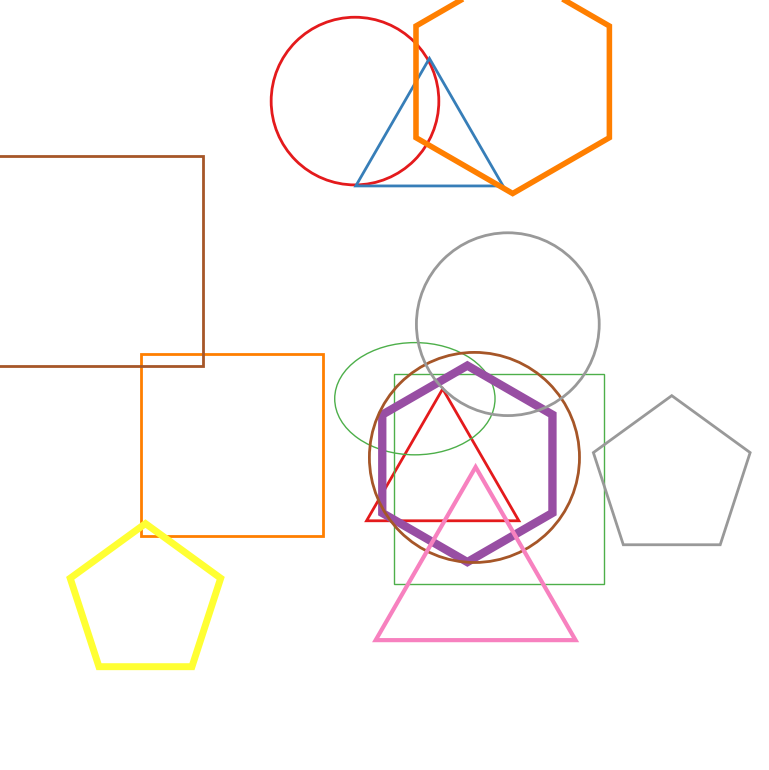[{"shape": "circle", "thickness": 1, "radius": 0.54, "center": [0.461, 0.869]}, {"shape": "triangle", "thickness": 1, "radius": 0.57, "center": [0.575, 0.381]}, {"shape": "triangle", "thickness": 1, "radius": 0.55, "center": [0.558, 0.814]}, {"shape": "square", "thickness": 0.5, "radius": 0.68, "center": [0.648, 0.378]}, {"shape": "oval", "thickness": 0.5, "radius": 0.52, "center": [0.539, 0.482]}, {"shape": "hexagon", "thickness": 3, "radius": 0.64, "center": [0.607, 0.398]}, {"shape": "hexagon", "thickness": 2, "radius": 0.73, "center": [0.666, 0.894]}, {"shape": "square", "thickness": 1, "radius": 0.59, "center": [0.302, 0.422]}, {"shape": "pentagon", "thickness": 2.5, "radius": 0.51, "center": [0.189, 0.217]}, {"shape": "square", "thickness": 1, "radius": 0.68, "center": [0.127, 0.661]}, {"shape": "circle", "thickness": 1, "radius": 0.68, "center": [0.616, 0.406]}, {"shape": "triangle", "thickness": 1.5, "radius": 0.75, "center": [0.618, 0.244]}, {"shape": "circle", "thickness": 1, "radius": 0.59, "center": [0.66, 0.579]}, {"shape": "pentagon", "thickness": 1, "radius": 0.54, "center": [0.872, 0.379]}]